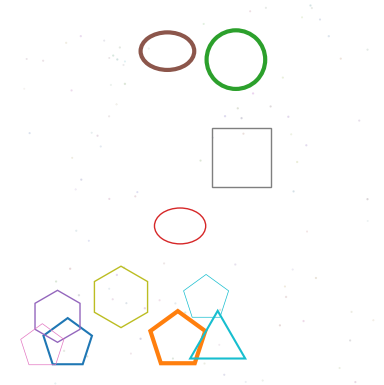[{"shape": "pentagon", "thickness": 1.5, "radius": 0.33, "center": [0.176, 0.108]}, {"shape": "pentagon", "thickness": 3, "radius": 0.37, "center": [0.462, 0.117]}, {"shape": "circle", "thickness": 3, "radius": 0.38, "center": [0.613, 0.845]}, {"shape": "oval", "thickness": 1, "radius": 0.33, "center": [0.468, 0.413]}, {"shape": "hexagon", "thickness": 1, "radius": 0.34, "center": [0.149, 0.178]}, {"shape": "oval", "thickness": 3, "radius": 0.35, "center": [0.435, 0.867]}, {"shape": "pentagon", "thickness": 0.5, "radius": 0.3, "center": [0.11, 0.1]}, {"shape": "square", "thickness": 1, "radius": 0.38, "center": [0.628, 0.592]}, {"shape": "hexagon", "thickness": 1, "radius": 0.4, "center": [0.314, 0.229]}, {"shape": "pentagon", "thickness": 0.5, "radius": 0.31, "center": [0.535, 0.226]}, {"shape": "triangle", "thickness": 1.5, "radius": 0.41, "center": [0.565, 0.11]}]